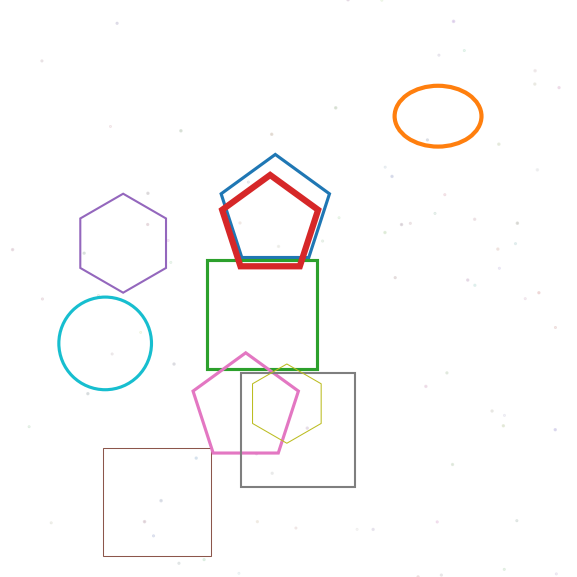[{"shape": "pentagon", "thickness": 1.5, "radius": 0.49, "center": [0.477, 0.633]}, {"shape": "oval", "thickness": 2, "radius": 0.38, "center": [0.759, 0.798]}, {"shape": "square", "thickness": 1.5, "radius": 0.47, "center": [0.454, 0.455]}, {"shape": "pentagon", "thickness": 3, "radius": 0.44, "center": [0.468, 0.609]}, {"shape": "hexagon", "thickness": 1, "radius": 0.43, "center": [0.213, 0.578]}, {"shape": "square", "thickness": 0.5, "radius": 0.47, "center": [0.272, 0.13]}, {"shape": "pentagon", "thickness": 1.5, "radius": 0.48, "center": [0.425, 0.292]}, {"shape": "square", "thickness": 1, "radius": 0.5, "center": [0.516, 0.254]}, {"shape": "hexagon", "thickness": 0.5, "radius": 0.34, "center": [0.497, 0.3]}, {"shape": "circle", "thickness": 1.5, "radius": 0.4, "center": [0.182, 0.405]}]